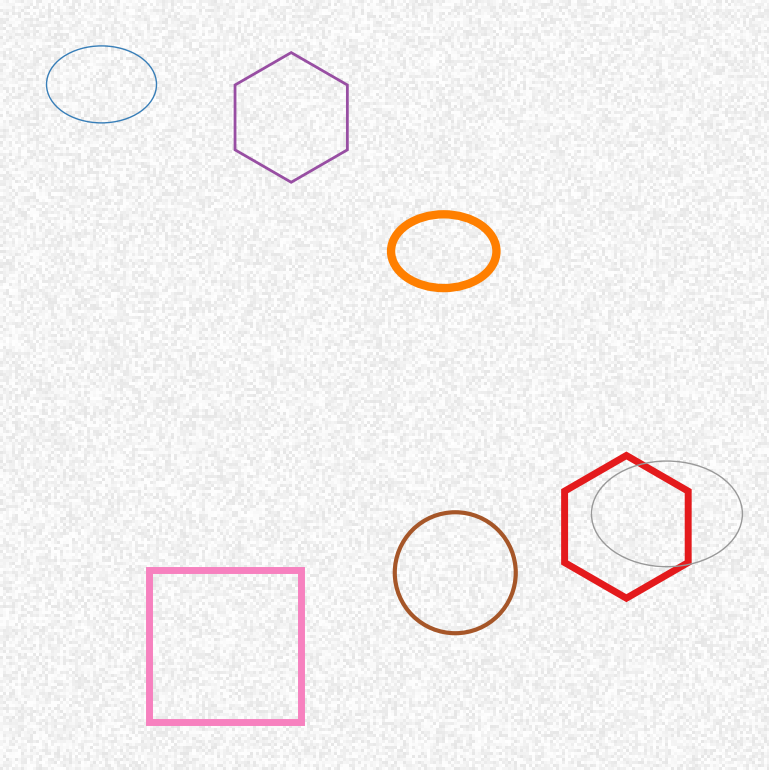[{"shape": "hexagon", "thickness": 2.5, "radius": 0.46, "center": [0.814, 0.316]}, {"shape": "oval", "thickness": 0.5, "radius": 0.36, "center": [0.132, 0.89]}, {"shape": "hexagon", "thickness": 1, "radius": 0.42, "center": [0.378, 0.848]}, {"shape": "oval", "thickness": 3, "radius": 0.34, "center": [0.576, 0.674]}, {"shape": "circle", "thickness": 1.5, "radius": 0.39, "center": [0.591, 0.256]}, {"shape": "square", "thickness": 2.5, "radius": 0.49, "center": [0.292, 0.161]}, {"shape": "oval", "thickness": 0.5, "radius": 0.49, "center": [0.866, 0.333]}]